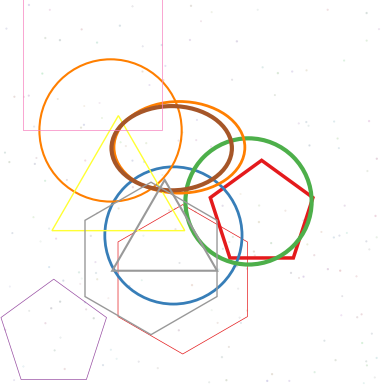[{"shape": "hexagon", "thickness": 0.5, "radius": 0.97, "center": [0.475, 0.275]}, {"shape": "pentagon", "thickness": 2.5, "radius": 0.7, "center": [0.68, 0.443]}, {"shape": "circle", "thickness": 2, "radius": 0.89, "center": [0.45, 0.388]}, {"shape": "circle", "thickness": 3, "radius": 0.82, "center": [0.646, 0.477]}, {"shape": "pentagon", "thickness": 0.5, "radius": 0.72, "center": [0.14, 0.131]}, {"shape": "oval", "thickness": 2, "radius": 0.85, "center": [0.466, 0.617]}, {"shape": "circle", "thickness": 1.5, "radius": 0.92, "center": [0.287, 0.661]}, {"shape": "triangle", "thickness": 1, "radius": 1.0, "center": [0.307, 0.5]}, {"shape": "oval", "thickness": 3, "radius": 0.78, "center": [0.446, 0.615]}, {"shape": "square", "thickness": 0.5, "radius": 0.9, "center": [0.241, 0.841]}, {"shape": "triangle", "thickness": 1.5, "radius": 0.79, "center": [0.428, 0.375]}, {"shape": "hexagon", "thickness": 1, "radius": 0.99, "center": [0.392, 0.329]}]